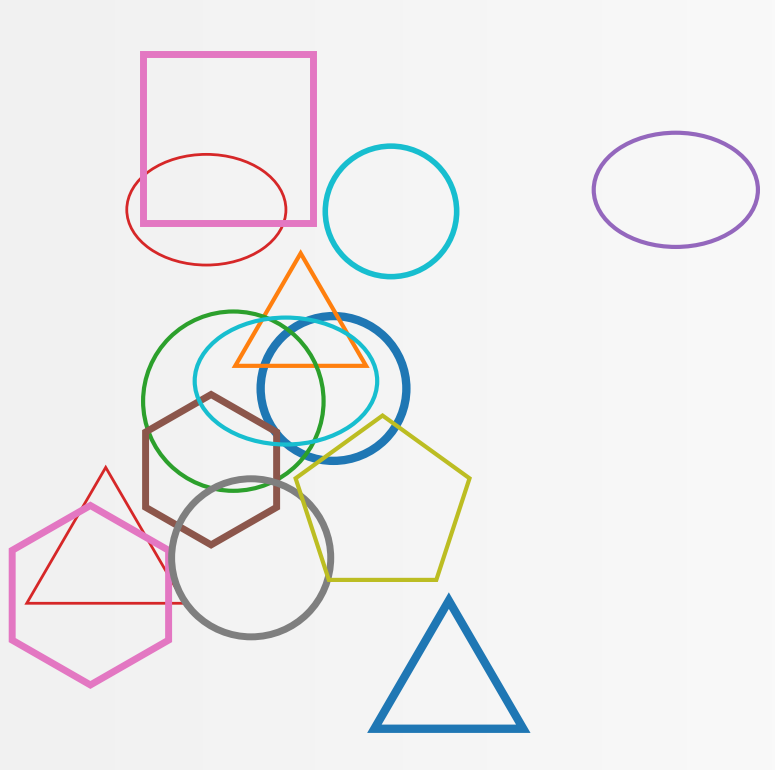[{"shape": "triangle", "thickness": 3, "radius": 0.55, "center": [0.579, 0.109]}, {"shape": "circle", "thickness": 3, "radius": 0.47, "center": [0.43, 0.495]}, {"shape": "triangle", "thickness": 1.5, "radius": 0.49, "center": [0.388, 0.574]}, {"shape": "circle", "thickness": 1.5, "radius": 0.58, "center": [0.301, 0.479]}, {"shape": "oval", "thickness": 1, "radius": 0.51, "center": [0.266, 0.728]}, {"shape": "triangle", "thickness": 1, "radius": 0.59, "center": [0.136, 0.275]}, {"shape": "oval", "thickness": 1.5, "radius": 0.53, "center": [0.872, 0.753]}, {"shape": "hexagon", "thickness": 2.5, "radius": 0.49, "center": [0.272, 0.39]}, {"shape": "square", "thickness": 2.5, "radius": 0.55, "center": [0.294, 0.82]}, {"shape": "hexagon", "thickness": 2.5, "radius": 0.58, "center": [0.117, 0.227]}, {"shape": "circle", "thickness": 2.5, "radius": 0.51, "center": [0.324, 0.276]}, {"shape": "pentagon", "thickness": 1.5, "radius": 0.59, "center": [0.494, 0.342]}, {"shape": "circle", "thickness": 2, "radius": 0.42, "center": [0.504, 0.725]}, {"shape": "oval", "thickness": 1.5, "radius": 0.59, "center": [0.369, 0.505]}]